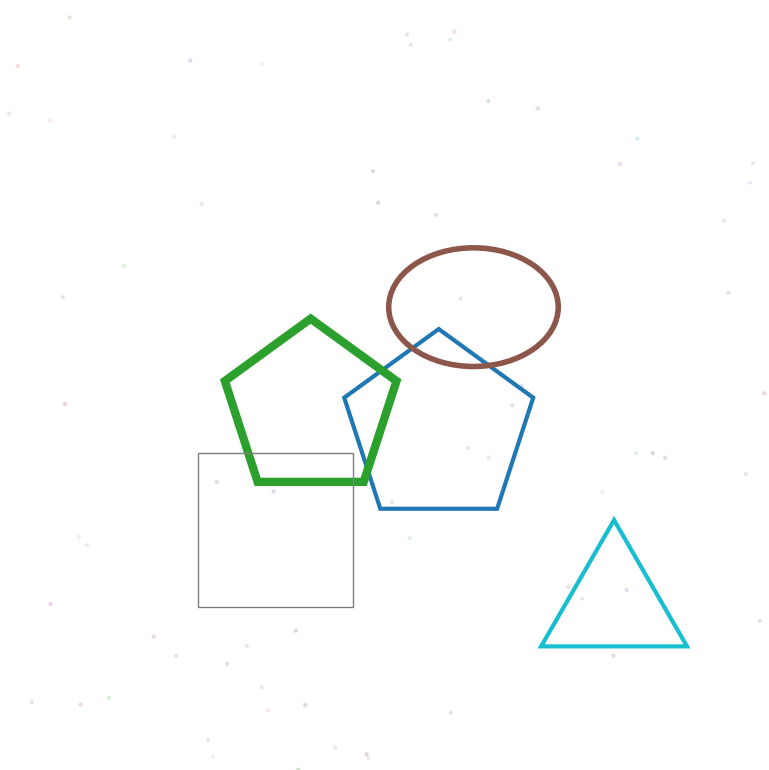[{"shape": "pentagon", "thickness": 1.5, "radius": 0.65, "center": [0.57, 0.444]}, {"shape": "pentagon", "thickness": 3, "radius": 0.59, "center": [0.403, 0.469]}, {"shape": "oval", "thickness": 2, "radius": 0.55, "center": [0.615, 0.601]}, {"shape": "square", "thickness": 0.5, "radius": 0.5, "center": [0.358, 0.312]}, {"shape": "triangle", "thickness": 1.5, "radius": 0.55, "center": [0.797, 0.215]}]